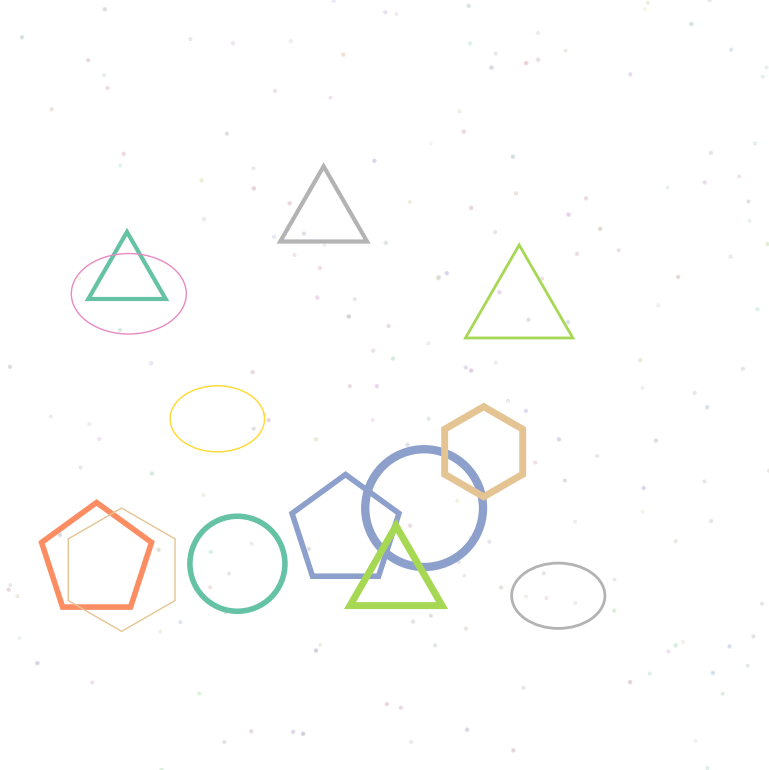[{"shape": "circle", "thickness": 2, "radius": 0.31, "center": [0.308, 0.268]}, {"shape": "triangle", "thickness": 1.5, "radius": 0.29, "center": [0.165, 0.641]}, {"shape": "pentagon", "thickness": 2, "radius": 0.38, "center": [0.125, 0.272]}, {"shape": "pentagon", "thickness": 2, "radius": 0.37, "center": [0.449, 0.311]}, {"shape": "circle", "thickness": 3, "radius": 0.38, "center": [0.551, 0.34]}, {"shape": "oval", "thickness": 0.5, "radius": 0.37, "center": [0.167, 0.618]}, {"shape": "triangle", "thickness": 2.5, "radius": 0.35, "center": [0.514, 0.248]}, {"shape": "triangle", "thickness": 1, "radius": 0.4, "center": [0.674, 0.601]}, {"shape": "oval", "thickness": 0.5, "radius": 0.31, "center": [0.282, 0.456]}, {"shape": "hexagon", "thickness": 2.5, "radius": 0.29, "center": [0.628, 0.413]}, {"shape": "hexagon", "thickness": 0.5, "radius": 0.4, "center": [0.158, 0.26]}, {"shape": "triangle", "thickness": 1.5, "radius": 0.33, "center": [0.42, 0.719]}, {"shape": "oval", "thickness": 1, "radius": 0.3, "center": [0.725, 0.226]}]